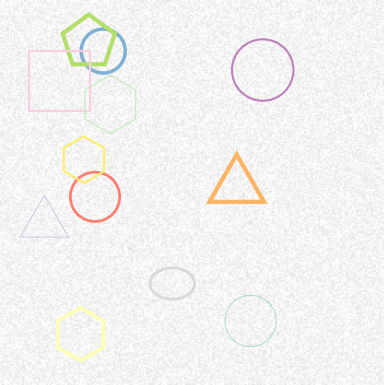[{"shape": "circle", "thickness": 0.5, "radius": 0.33, "center": [0.651, 0.166]}, {"shape": "hexagon", "thickness": 2.5, "radius": 0.34, "center": [0.209, 0.132]}, {"shape": "triangle", "thickness": 0.5, "radius": 0.36, "center": [0.115, 0.42]}, {"shape": "circle", "thickness": 2, "radius": 0.32, "center": [0.247, 0.489]}, {"shape": "circle", "thickness": 2.5, "radius": 0.29, "center": [0.268, 0.867]}, {"shape": "triangle", "thickness": 3, "radius": 0.41, "center": [0.615, 0.517]}, {"shape": "pentagon", "thickness": 3, "radius": 0.36, "center": [0.231, 0.891]}, {"shape": "square", "thickness": 1.5, "radius": 0.39, "center": [0.154, 0.79]}, {"shape": "oval", "thickness": 2, "radius": 0.29, "center": [0.448, 0.263]}, {"shape": "circle", "thickness": 1.5, "radius": 0.4, "center": [0.682, 0.818]}, {"shape": "hexagon", "thickness": 1, "radius": 0.38, "center": [0.286, 0.729]}, {"shape": "hexagon", "thickness": 1.5, "radius": 0.3, "center": [0.218, 0.585]}]